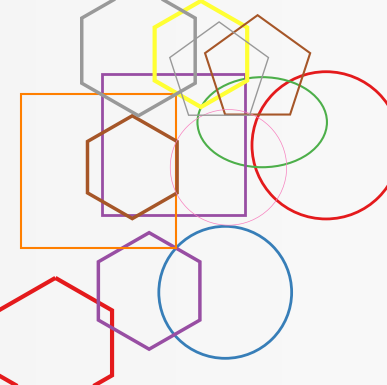[{"shape": "hexagon", "thickness": 3, "radius": 0.84, "center": [0.143, 0.109]}, {"shape": "circle", "thickness": 2, "radius": 0.96, "center": [0.842, 0.623]}, {"shape": "circle", "thickness": 2, "radius": 0.86, "center": [0.581, 0.241]}, {"shape": "oval", "thickness": 1.5, "radius": 0.84, "center": [0.677, 0.683]}, {"shape": "hexagon", "thickness": 2.5, "radius": 0.76, "center": [0.385, 0.244]}, {"shape": "square", "thickness": 2, "radius": 0.92, "center": [0.448, 0.625]}, {"shape": "square", "thickness": 1.5, "radius": 1.0, "center": [0.255, 0.557]}, {"shape": "hexagon", "thickness": 3, "radius": 0.69, "center": [0.518, 0.86]}, {"shape": "pentagon", "thickness": 1.5, "radius": 0.71, "center": [0.665, 0.818]}, {"shape": "hexagon", "thickness": 2.5, "radius": 0.67, "center": [0.341, 0.566]}, {"shape": "circle", "thickness": 0.5, "radius": 0.75, "center": [0.59, 0.565]}, {"shape": "hexagon", "thickness": 2.5, "radius": 0.85, "center": [0.357, 0.868]}, {"shape": "pentagon", "thickness": 1, "radius": 0.67, "center": [0.565, 0.809]}]